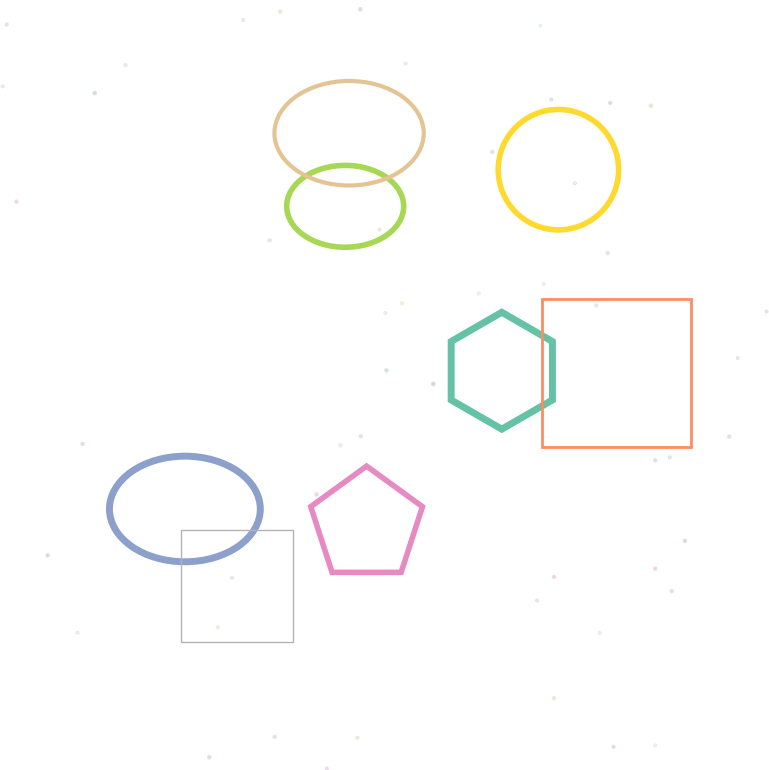[{"shape": "hexagon", "thickness": 2.5, "radius": 0.38, "center": [0.652, 0.519]}, {"shape": "square", "thickness": 1, "radius": 0.48, "center": [0.801, 0.515]}, {"shape": "oval", "thickness": 2.5, "radius": 0.49, "center": [0.24, 0.339]}, {"shape": "pentagon", "thickness": 2, "radius": 0.38, "center": [0.476, 0.318]}, {"shape": "oval", "thickness": 2, "radius": 0.38, "center": [0.448, 0.732]}, {"shape": "circle", "thickness": 2, "radius": 0.39, "center": [0.725, 0.78]}, {"shape": "oval", "thickness": 1.5, "radius": 0.48, "center": [0.453, 0.827]}, {"shape": "square", "thickness": 0.5, "radius": 0.36, "center": [0.308, 0.239]}]